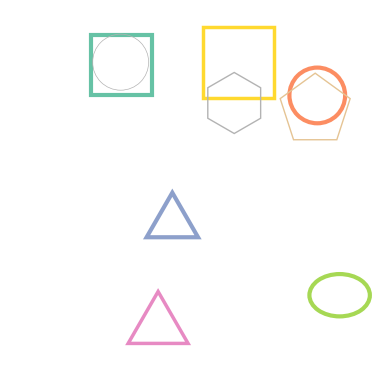[{"shape": "square", "thickness": 3, "radius": 0.39, "center": [0.316, 0.831]}, {"shape": "circle", "thickness": 3, "radius": 0.36, "center": [0.824, 0.752]}, {"shape": "triangle", "thickness": 3, "radius": 0.39, "center": [0.448, 0.422]}, {"shape": "triangle", "thickness": 2.5, "radius": 0.45, "center": [0.411, 0.153]}, {"shape": "oval", "thickness": 3, "radius": 0.39, "center": [0.882, 0.233]}, {"shape": "square", "thickness": 2.5, "radius": 0.46, "center": [0.619, 0.837]}, {"shape": "pentagon", "thickness": 1, "radius": 0.48, "center": [0.819, 0.714]}, {"shape": "hexagon", "thickness": 1, "radius": 0.4, "center": [0.608, 0.732]}, {"shape": "circle", "thickness": 0.5, "radius": 0.36, "center": [0.313, 0.839]}]